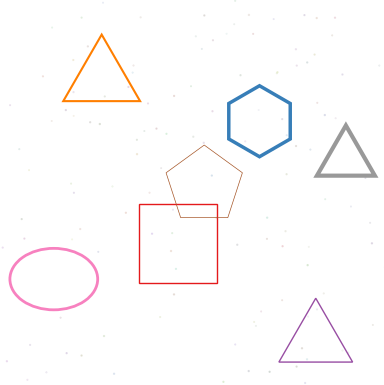[{"shape": "square", "thickness": 1, "radius": 0.51, "center": [0.463, 0.368]}, {"shape": "hexagon", "thickness": 2.5, "radius": 0.46, "center": [0.674, 0.685]}, {"shape": "triangle", "thickness": 1, "radius": 0.55, "center": [0.82, 0.115]}, {"shape": "triangle", "thickness": 1.5, "radius": 0.58, "center": [0.264, 0.795]}, {"shape": "pentagon", "thickness": 0.5, "radius": 0.52, "center": [0.53, 0.519]}, {"shape": "oval", "thickness": 2, "radius": 0.57, "center": [0.14, 0.275]}, {"shape": "triangle", "thickness": 3, "radius": 0.43, "center": [0.898, 0.587]}]